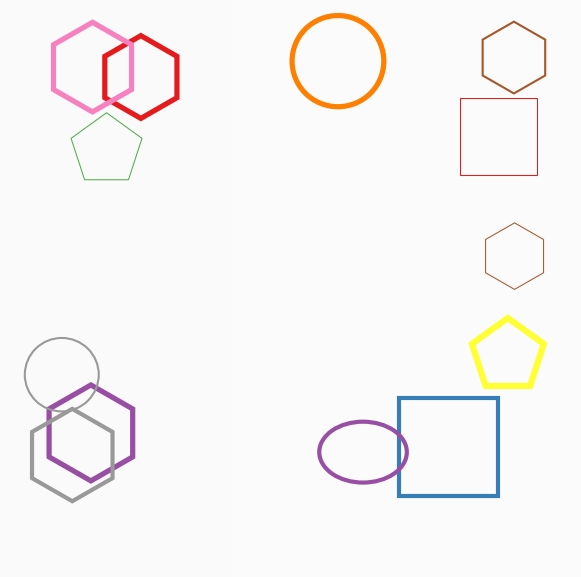[{"shape": "square", "thickness": 0.5, "radius": 0.33, "center": [0.857, 0.763]}, {"shape": "hexagon", "thickness": 2.5, "radius": 0.36, "center": [0.242, 0.866]}, {"shape": "square", "thickness": 2, "radius": 0.43, "center": [0.771, 0.225]}, {"shape": "pentagon", "thickness": 0.5, "radius": 0.32, "center": [0.183, 0.74]}, {"shape": "oval", "thickness": 2, "radius": 0.38, "center": [0.625, 0.216]}, {"shape": "hexagon", "thickness": 2.5, "radius": 0.42, "center": [0.156, 0.249]}, {"shape": "circle", "thickness": 2.5, "radius": 0.39, "center": [0.581, 0.893]}, {"shape": "pentagon", "thickness": 3, "radius": 0.33, "center": [0.874, 0.383]}, {"shape": "hexagon", "thickness": 0.5, "radius": 0.29, "center": [0.885, 0.556]}, {"shape": "hexagon", "thickness": 1, "radius": 0.31, "center": [0.884, 0.899]}, {"shape": "hexagon", "thickness": 2.5, "radius": 0.39, "center": [0.159, 0.883]}, {"shape": "circle", "thickness": 1, "radius": 0.32, "center": [0.106, 0.35]}, {"shape": "hexagon", "thickness": 2, "radius": 0.4, "center": [0.124, 0.211]}]